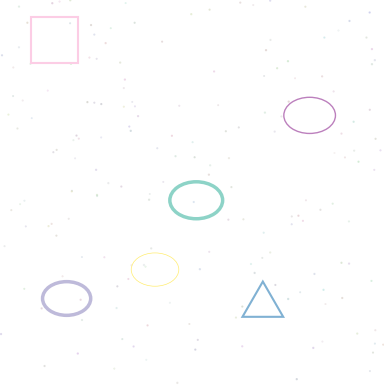[{"shape": "oval", "thickness": 2.5, "radius": 0.34, "center": [0.51, 0.48]}, {"shape": "oval", "thickness": 2.5, "radius": 0.31, "center": [0.173, 0.225]}, {"shape": "triangle", "thickness": 1.5, "radius": 0.31, "center": [0.683, 0.208]}, {"shape": "square", "thickness": 1.5, "radius": 0.3, "center": [0.142, 0.896]}, {"shape": "oval", "thickness": 1, "radius": 0.34, "center": [0.804, 0.7]}, {"shape": "oval", "thickness": 0.5, "radius": 0.31, "center": [0.403, 0.3]}]